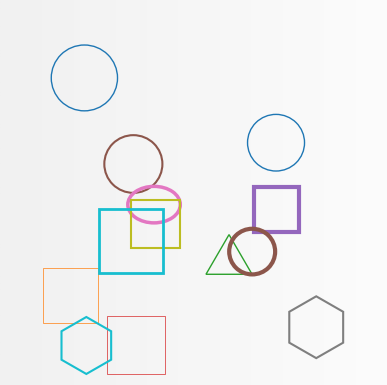[{"shape": "circle", "thickness": 1, "radius": 0.37, "center": [0.712, 0.629]}, {"shape": "circle", "thickness": 1, "radius": 0.43, "center": [0.218, 0.798]}, {"shape": "square", "thickness": 0.5, "radius": 0.36, "center": [0.183, 0.233]}, {"shape": "triangle", "thickness": 1, "radius": 0.34, "center": [0.591, 0.322]}, {"shape": "square", "thickness": 0.5, "radius": 0.38, "center": [0.351, 0.103]}, {"shape": "square", "thickness": 3, "radius": 0.29, "center": [0.714, 0.456]}, {"shape": "circle", "thickness": 1.5, "radius": 0.37, "center": [0.344, 0.574]}, {"shape": "circle", "thickness": 3, "radius": 0.3, "center": [0.651, 0.347]}, {"shape": "oval", "thickness": 2.5, "radius": 0.34, "center": [0.398, 0.469]}, {"shape": "hexagon", "thickness": 1.5, "radius": 0.4, "center": [0.816, 0.15]}, {"shape": "square", "thickness": 1.5, "radius": 0.31, "center": [0.401, 0.418]}, {"shape": "hexagon", "thickness": 1.5, "radius": 0.37, "center": [0.223, 0.103]}, {"shape": "square", "thickness": 2, "radius": 0.41, "center": [0.338, 0.374]}]